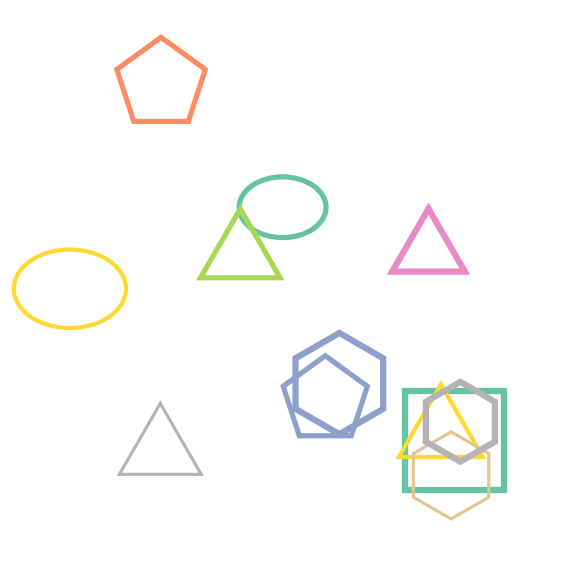[{"shape": "oval", "thickness": 2.5, "radius": 0.38, "center": [0.489, 0.64]}, {"shape": "square", "thickness": 3, "radius": 0.43, "center": [0.787, 0.237]}, {"shape": "pentagon", "thickness": 2.5, "radius": 0.4, "center": [0.279, 0.854]}, {"shape": "hexagon", "thickness": 3, "radius": 0.44, "center": [0.588, 0.335]}, {"shape": "pentagon", "thickness": 2.5, "radius": 0.38, "center": [0.563, 0.307]}, {"shape": "triangle", "thickness": 3, "radius": 0.36, "center": [0.742, 0.565]}, {"shape": "triangle", "thickness": 2.5, "radius": 0.4, "center": [0.416, 0.558]}, {"shape": "oval", "thickness": 2, "radius": 0.49, "center": [0.121, 0.499]}, {"shape": "triangle", "thickness": 2, "radius": 0.42, "center": [0.763, 0.25]}, {"shape": "hexagon", "thickness": 1.5, "radius": 0.38, "center": [0.781, 0.176]}, {"shape": "hexagon", "thickness": 3, "radius": 0.35, "center": [0.797, 0.269]}, {"shape": "triangle", "thickness": 1.5, "radius": 0.41, "center": [0.278, 0.219]}]